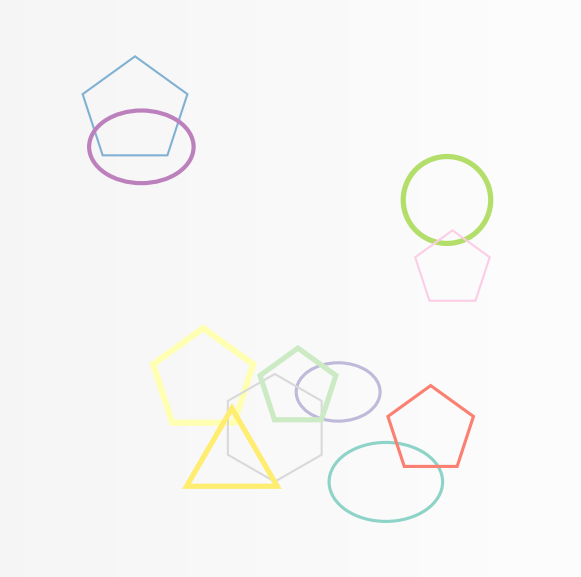[{"shape": "oval", "thickness": 1.5, "radius": 0.49, "center": [0.664, 0.165]}, {"shape": "pentagon", "thickness": 3, "radius": 0.45, "center": [0.35, 0.34]}, {"shape": "oval", "thickness": 1.5, "radius": 0.36, "center": [0.582, 0.32]}, {"shape": "pentagon", "thickness": 1.5, "radius": 0.39, "center": [0.741, 0.254]}, {"shape": "pentagon", "thickness": 1, "radius": 0.47, "center": [0.232, 0.807]}, {"shape": "circle", "thickness": 2.5, "radius": 0.38, "center": [0.769, 0.653]}, {"shape": "pentagon", "thickness": 1, "radius": 0.34, "center": [0.778, 0.533]}, {"shape": "hexagon", "thickness": 1, "radius": 0.47, "center": [0.473, 0.258]}, {"shape": "oval", "thickness": 2, "radius": 0.45, "center": [0.243, 0.745]}, {"shape": "pentagon", "thickness": 2.5, "radius": 0.34, "center": [0.513, 0.328]}, {"shape": "triangle", "thickness": 2.5, "radius": 0.45, "center": [0.399, 0.202]}]